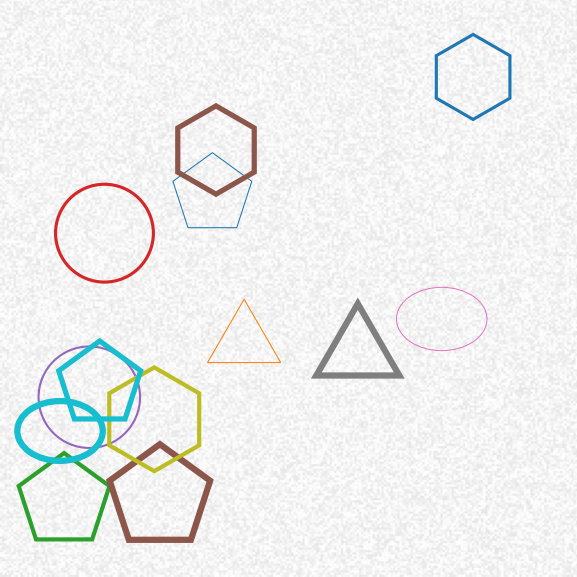[{"shape": "pentagon", "thickness": 0.5, "radius": 0.36, "center": [0.368, 0.663]}, {"shape": "hexagon", "thickness": 1.5, "radius": 0.37, "center": [0.819, 0.866]}, {"shape": "triangle", "thickness": 0.5, "radius": 0.37, "center": [0.423, 0.408]}, {"shape": "pentagon", "thickness": 2, "radius": 0.41, "center": [0.111, 0.132]}, {"shape": "circle", "thickness": 1.5, "radius": 0.42, "center": [0.181, 0.595]}, {"shape": "circle", "thickness": 1, "radius": 0.44, "center": [0.155, 0.311]}, {"shape": "hexagon", "thickness": 2.5, "radius": 0.38, "center": [0.374, 0.739]}, {"shape": "pentagon", "thickness": 3, "radius": 0.46, "center": [0.277, 0.138]}, {"shape": "oval", "thickness": 0.5, "radius": 0.39, "center": [0.765, 0.447]}, {"shape": "triangle", "thickness": 3, "radius": 0.41, "center": [0.62, 0.39]}, {"shape": "hexagon", "thickness": 2, "radius": 0.45, "center": [0.267, 0.273]}, {"shape": "oval", "thickness": 3, "radius": 0.37, "center": [0.104, 0.253]}, {"shape": "pentagon", "thickness": 2.5, "radius": 0.37, "center": [0.173, 0.334]}]